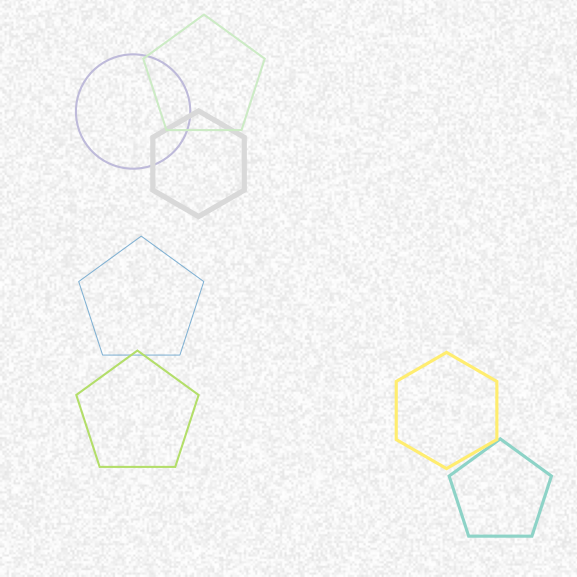[{"shape": "pentagon", "thickness": 1.5, "radius": 0.47, "center": [0.866, 0.146]}, {"shape": "circle", "thickness": 1, "radius": 0.5, "center": [0.23, 0.806]}, {"shape": "pentagon", "thickness": 0.5, "radius": 0.57, "center": [0.245, 0.476]}, {"shape": "pentagon", "thickness": 1, "radius": 0.56, "center": [0.238, 0.281]}, {"shape": "hexagon", "thickness": 2.5, "radius": 0.46, "center": [0.344, 0.716]}, {"shape": "pentagon", "thickness": 1, "radius": 0.55, "center": [0.353, 0.863]}, {"shape": "hexagon", "thickness": 1.5, "radius": 0.5, "center": [0.773, 0.288]}]